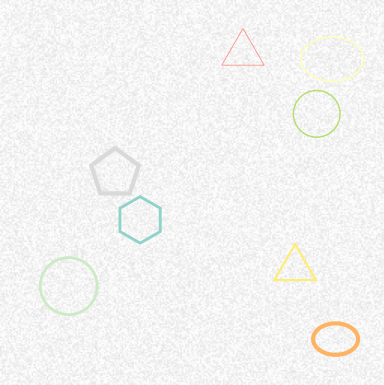[{"shape": "hexagon", "thickness": 2, "radius": 0.3, "center": [0.364, 0.429]}, {"shape": "oval", "thickness": 1, "radius": 0.41, "center": [0.863, 0.846]}, {"shape": "triangle", "thickness": 0.5, "radius": 0.32, "center": [0.631, 0.863]}, {"shape": "oval", "thickness": 3, "radius": 0.29, "center": [0.872, 0.119]}, {"shape": "circle", "thickness": 1, "radius": 0.3, "center": [0.823, 0.704]}, {"shape": "pentagon", "thickness": 3, "radius": 0.32, "center": [0.299, 0.55]}, {"shape": "circle", "thickness": 2, "radius": 0.37, "center": [0.178, 0.257]}, {"shape": "triangle", "thickness": 1.5, "radius": 0.31, "center": [0.767, 0.304]}]